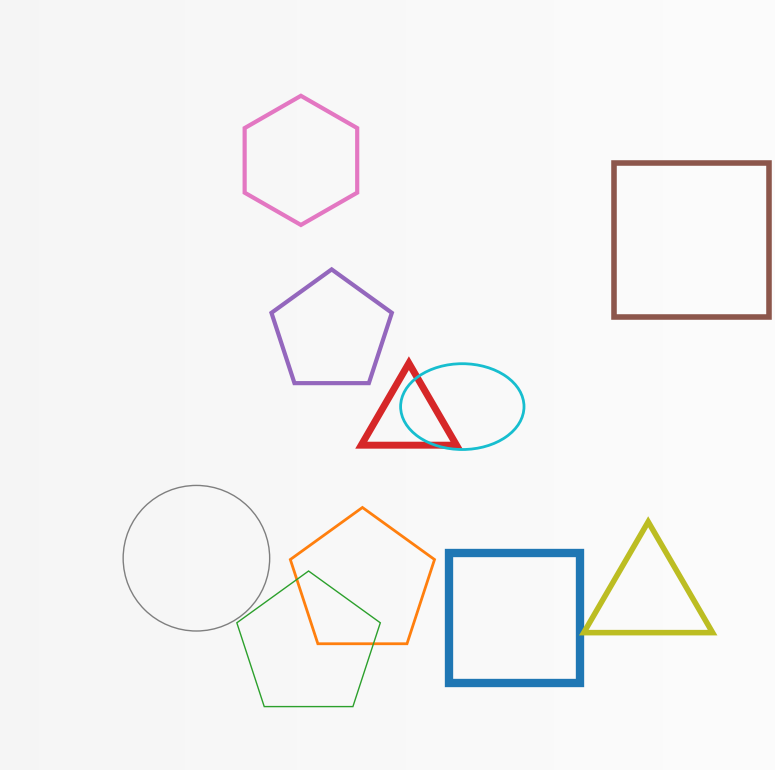[{"shape": "square", "thickness": 3, "radius": 0.42, "center": [0.664, 0.198]}, {"shape": "pentagon", "thickness": 1, "radius": 0.49, "center": [0.468, 0.243]}, {"shape": "pentagon", "thickness": 0.5, "radius": 0.49, "center": [0.398, 0.161]}, {"shape": "triangle", "thickness": 2.5, "radius": 0.35, "center": [0.528, 0.457]}, {"shape": "pentagon", "thickness": 1.5, "radius": 0.41, "center": [0.428, 0.568]}, {"shape": "square", "thickness": 2, "radius": 0.5, "center": [0.892, 0.688]}, {"shape": "hexagon", "thickness": 1.5, "radius": 0.42, "center": [0.388, 0.792]}, {"shape": "circle", "thickness": 0.5, "radius": 0.47, "center": [0.253, 0.275]}, {"shape": "triangle", "thickness": 2, "radius": 0.48, "center": [0.836, 0.226]}, {"shape": "oval", "thickness": 1, "radius": 0.4, "center": [0.597, 0.472]}]